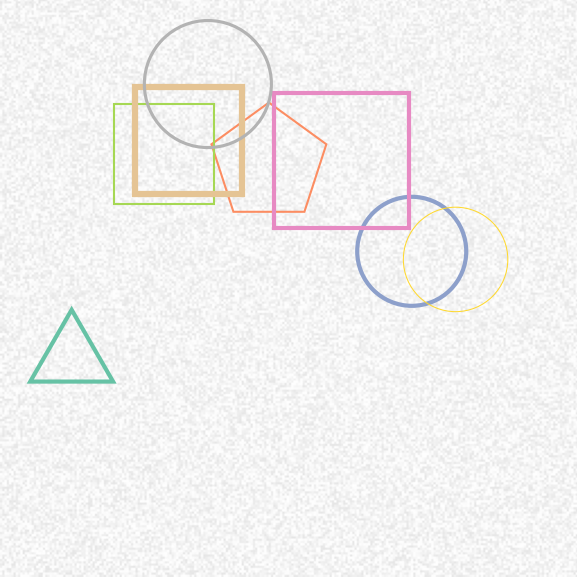[{"shape": "triangle", "thickness": 2, "radius": 0.41, "center": [0.124, 0.38]}, {"shape": "pentagon", "thickness": 1, "radius": 0.52, "center": [0.466, 0.717]}, {"shape": "circle", "thickness": 2, "radius": 0.47, "center": [0.713, 0.564]}, {"shape": "square", "thickness": 2, "radius": 0.59, "center": [0.591, 0.721]}, {"shape": "square", "thickness": 1, "radius": 0.43, "center": [0.283, 0.733]}, {"shape": "circle", "thickness": 0.5, "radius": 0.45, "center": [0.789, 0.55]}, {"shape": "square", "thickness": 3, "radius": 0.47, "center": [0.327, 0.756]}, {"shape": "circle", "thickness": 1.5, "radius": 0.55, "center": [0.36, 0.854]}]